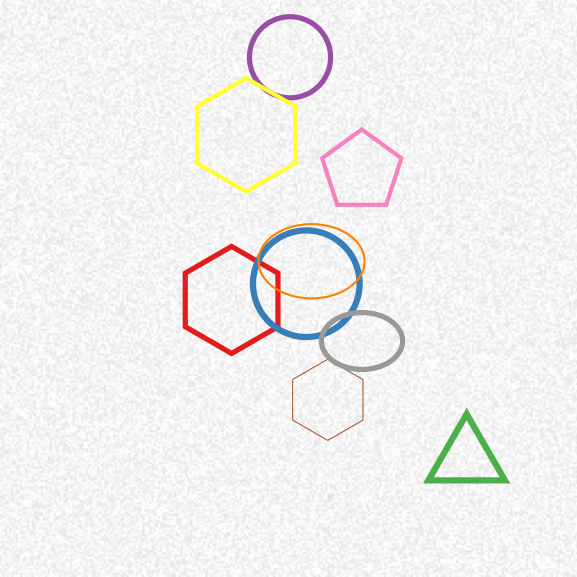[{"shape": "hexagon", "thickness": 2.5, "radius": 0.46, "center": [0.401, 0.48]}, {"shape": "circle", "thickness": 3, "radius": 0.46, "center": [0.53, 0.508]}, {"shape": "triangle", "thickness": 3, "radius": 0.38, "center": [0.808, 0.206]}, {"shape": "circle", "thickness": 2.5, "radius": 0.35, "center": [0.502, 0.9]}, {"shape": "oval", "thickness": 1, "radius": 0.46, "center": [0.54, 0.547]}, {"shape": "hexagon", "thickness": 2, "radius": 0.49, "center": [0.426, 0.766]}, {"shape": "hexagon", "thickness": 0.5, "radius": 0.35, "center": [0.568, 0.307]}, {"shape": "pentagon", "thickness": 2, "radius": 0.36, "center": [0.626, 0.703]}, {"shape": "oval", "thickness": 2.5, "radius": 0.35, "center": [0.627, 0.409]}]